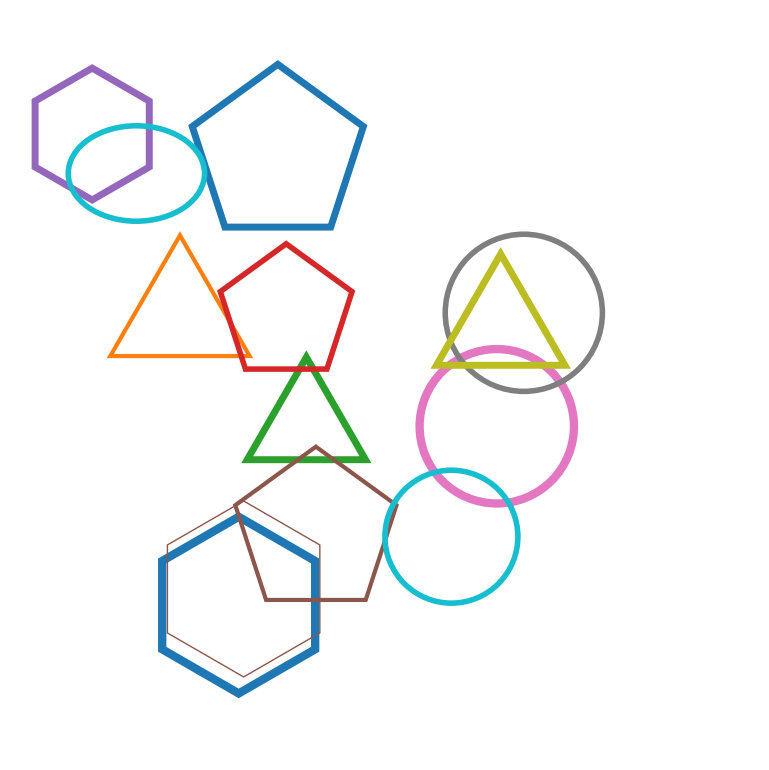[{"shape": "hexagon", "thickness": 3, "radius": 0.57, "center": [0.31, 0.214]}, {"shape": "pentagon", "thickness": 2.5, "radius": 0.58, "center": [0.361, 0.8]}, {"shape": "triangle", "thickness": 1.5, "radius": 0.52, "center": [0.234, 0.59]}, {"shape": "triangle", "thickness": 2.5, "radius": 0.44, "center": [0.398, 0.447]}, {"shape": "pentagon", "thickness": 2, "radius": 0.45, "center": [0.372, 0.593]}, {"shape": "hexagon", "thickness": 2.5, "radius": 0.43, "center": [0.12, 0.826]}, {"shape": "hexagon", "thickness": 0.5, "radius": 0.57, "center": [0.316, 0.235]}, {"shape": "pentagon", "thickness": 1.5, "radius": 0.55, "center": [0.41, 0.31]}, {"shape": "circle", "thickness": 3, "radius": 0.5, "center": [0.645, 0.446]}, {"shape": "circle", "thickness": 2, "radius": 0.51, "center": [0.68, 0.594]}, {"shape": "triangle", "thickness": 2.5, "radius": 0.48, "center": [0.65, 0.574]}, {"shape": "circle", "thickness": 2, "radius": 0.43, "center": [0.586, 0.303]}, {"shape": "oval", "thickness": 2, "radius": 0.44, "center": [0.177, 0.775]}]